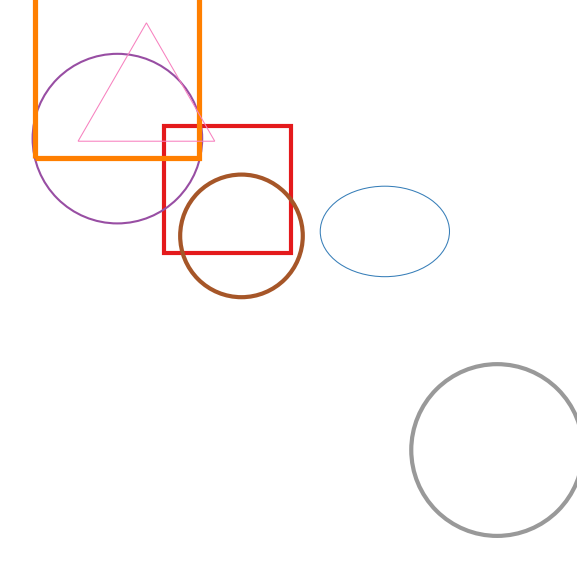[{"shape": "square", "thickness": 2, "radius": 0.55, "center": [0.394, 0.671]}, {"shape": "oval", "thickness": 0.5, "radius": 0.56, "center": [0.666, 0.598]}, {"shape": "circle", "thickness": 1, "radius": 0.73, "center": [0.203, 0.759]}, {"shape": "square", "thickness": 2.5, "radius": 0.71, "center": [0.203, 0.868]}, {"shape": "circle", "thickness": 2, "radius": 0.53, "center": [0.418, 0.591]}, {"shape": "triangle", "thickness": 0.5, "radius": 0.68, "center": [0.254, 0.823]}, {"shape": "circle", "thickness": 2, "radius": 0.74, "center": [0.861, 0.22]}]